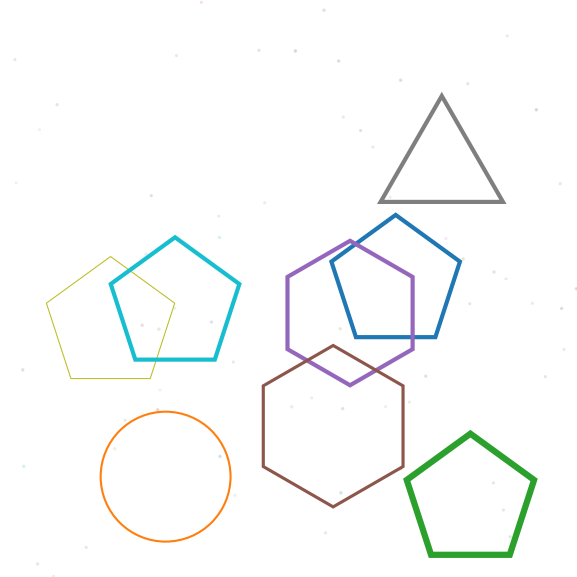[{"shape": "pentagon", "thickness": 2, "radius": 0.59, "center": [0.685, 0.51]}, {"shape": "circle", "thickness": 1, "radius": 0.56, "center": [0.287, 0.174]}, {"shape": "pentagon", "thickness": 3, "radius": 0.58, "center": [0.815, 0.132]}, {"shape": "hexagon", "thickness": 2, "radius": 0.63, "center": [0.606, 0.457]}, {"shape": "hexagon", "thickness": 1.5, "radius": 0.7, "center": [0.577, 0.261]}, {"shape": "triangle", "thickness": 2, "radius": 0.61, "center": [0.765, 0.711]}, {"shape": "pentagon", "thickness": 0.5, "radius": 0.58, "center": [0.191, 0.438]}, {"shape": "pentagon", "thickness": 2, "radius": 0.59, "center": [0.303, 0.471]}]